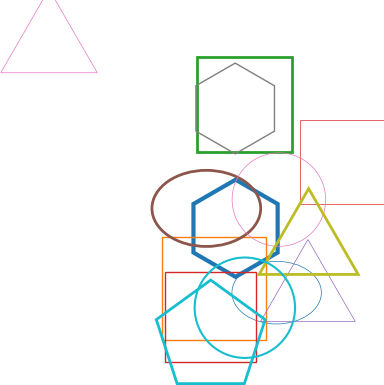[{"shape": "hexagon", "thickness": 3, "radius": 0.63, "center": [0.612, 0.407]}, {"shape": "oval", "thickness": 0.5, "radius": 0.58, "center": [0.719, 0.24]}, {"shape": "square", "thickness": 1, "radius": 0.67, "center": [0.555, 0.251]}, {"shape": "square", "thickness": 2, "radius": 0.62, "center": [0.636, 0.729]}, {"shape": "square", "thickness": 1, "radius": 0.59, "center": [0.547, 0.177]}, {"shape": "square", "thickness": 0.5, "radius": 0.54, "center": [0.889, 0.579]}, {"shape": "triangle", "thickness": 0.5, "radius": 0.71, "center": [0.8, 0.236]}, {"shape": "oval", "thickness": 2, "radius": 0.71, "center": [0.536, 0.459]}, {"shape": "triangle", "thickness": 0.5, "radius": 0.72, "center": [0.127, 0.883]}, {"shape": "circle", "thickness": 0.5, "radius": 0.61, "center": [0.724, 0.482]}, {"shape": "hexagon", "thickness": 1, "radius": 0.59, "center": [0.611, 0.718]}, {"shape": "triangle", "thickness": 2, "radius": 0.74, "center": [0.802, 0.361]}, {"shape": "circle", "thickness": 1.5, "radius": 0.65, "center": [0.636, 0.201]}, {"shape": "pentagon", "thickness": 2, "radius": 0.74, "center": [0.547, 0.124]}]